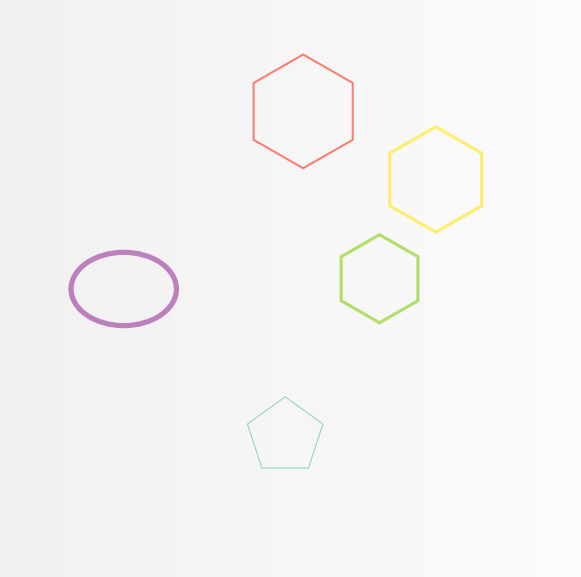[{"shape": "pentagon", "thickness": 0.5, "radius": 0.34, "center": [0.491, 0.244]}, {"shape": "hexagon", "thickness": 1, "radius": 0.49, "center": [0.522, 0.806]}, {"shape": "hexagon", "thickness": 1.5, "radius": 0.38, "center": [0.653, 0.516]}, {"shape": "oval", "thickness": 2.5, "radius": 0.45, "center": [0.213, 0.499]}, {"shape": "hexagon", "thickness": 1.5, "radius": 0.46, "center": [0.75, 0.688]}]